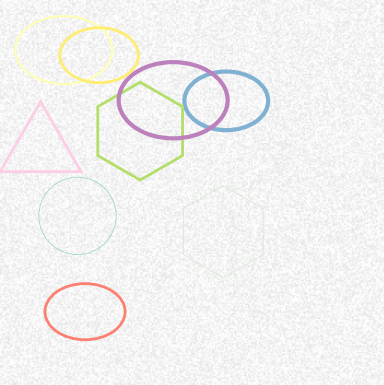[{"shape": "circle", "thickness": 0.5, "radius": 0.5, "center": [0.201, 0.439]}, {"shape": "oval", "thickness": 1.5, "radius": 0.63, "center": [0.166, 0.87]}, {"shape": "oval", "thickness": 2, "radius": 0.52, "center": [0.221, 0.19]}, {"shape": "oval", "thickness": 3, "radius": 0.54, "center": [0.588, 0.738]}, {"shape": "hexagon", "thickness": 2, "radius": 0.64, "center": [0.364, 0.659]}, {"shape": "triangle", "thickness": 2, "radius": 0.61, "center": [0.105, 0.615]}, {"shape": "oval", "thickness": 3, "radius": 0.71, "center": [0.45, 0.74]}, {"shape": "hexagon", "thickness": 0.5, "radius": 0.6, "center": [0.58, 0.398]}, {"shape": "oval", "thickness": 2, "radius": 0.51, "center": [0.257, 0.857]}]